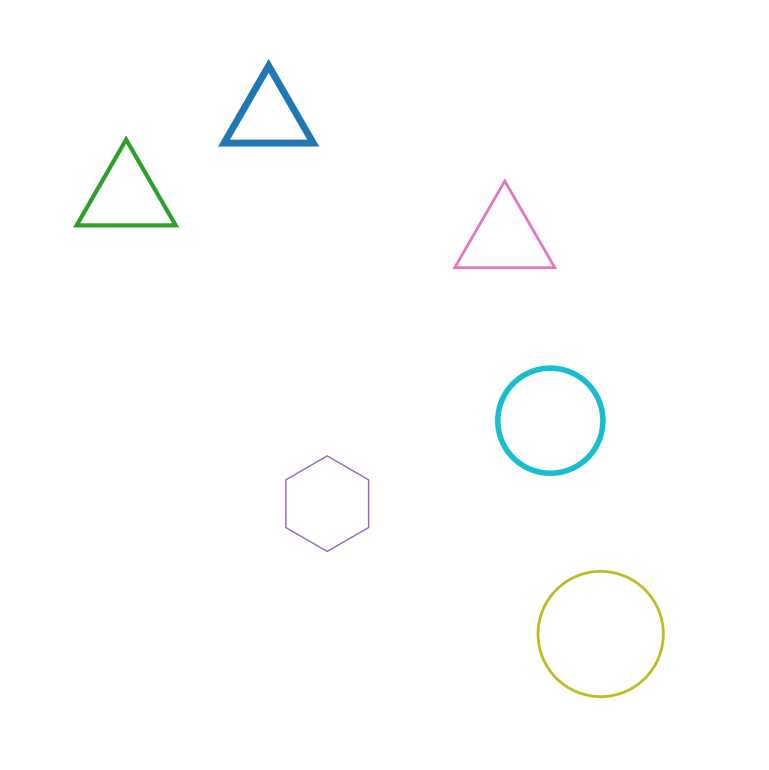[{"shape": "triangle", "thickness": 2.5, "radius": 0.33, "center": [0.349, 0.848]}, {"shape": "triangle", "thickness": 1.5, "radius": 0.37, "center": [0.164, 0.744]}, {"shape": "hexagon", "thickness": 0.5, "radius": 0.31, "center": [0.425, 0.346]}, {"shape": "triangle", "thickness": 1, "radius": 0.38, "center": [0.656, 0.69]}, {"shape": "circle", "thickness": 1, "radius": 0.41, "center": [0.78, 0.177]}, {"shape": "circle", "thickness": 2, "radius": 0.34, "center": [0.715, 0.454]}]